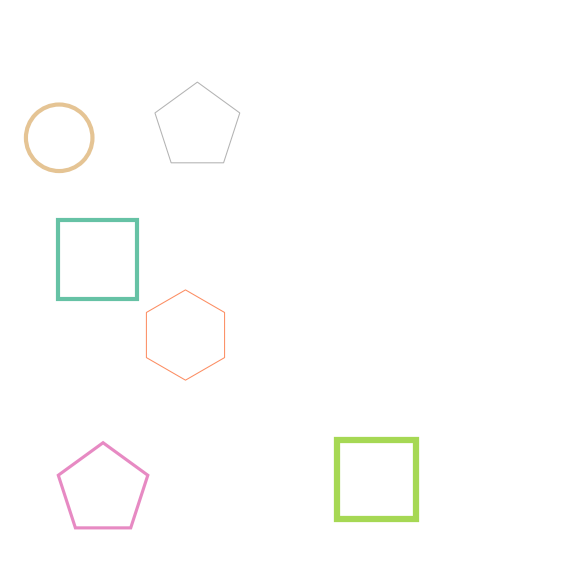[{"shape": "square", "thickness": 2, "radius": 0.34, "center": [0.169, 0.55]}, {"shape": "hexagon", "thickness": 0.5, "radius": 0.39, "center": [0.321, 0.419]}, {"shape": "pentagon", "thickness": 1.5, "radius": 0.41, "center": [0.178, 0.151]}, {"shape": "square", "thickness": 3, "radius": 0.34, "center": [0.652, 0.169]}, {"shape": "circle", "thickness": 2, "radius": 0.29, "center": [0.102, 0.761]}, {"shape": "pentagon", "thickness": 0.5, "radius": 0.39, "center": [0.342, 0.78]}]